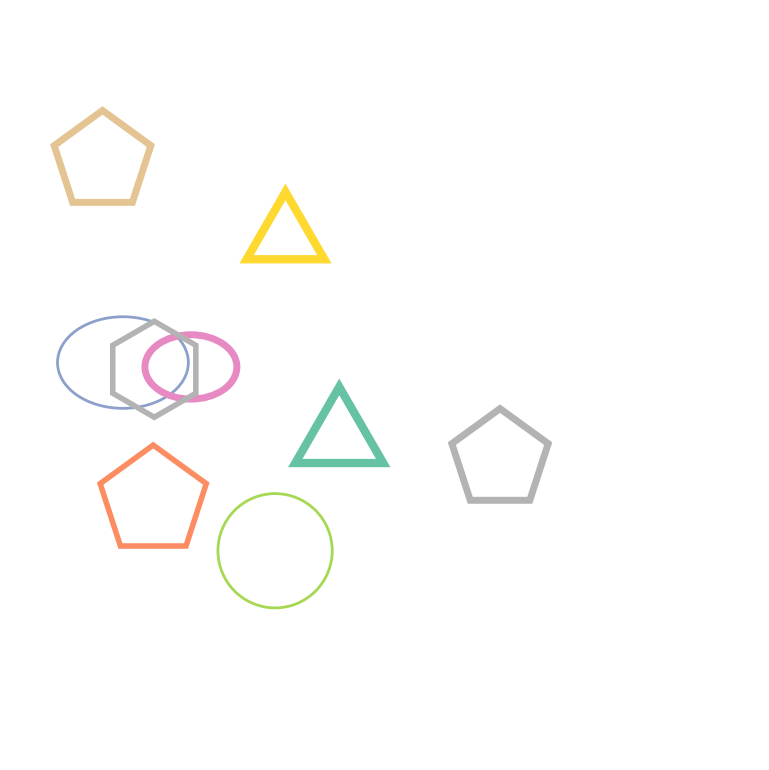[{"shape": "triangle", "thickness": 3, "radius": 0.33, "center": [0.441, 0.432]}, {"shape": "pentagon", "thickness": 2, "radius": 0.36, "center": [0.199, 0.35]}, {"shape": "oval", "thickness": 1, "radius": 0.42, "center": [0.16, 0.529]}, {"shape": "oval", "thickness": 2.5, "radius": 0.3, "center": [0.248, 0.523]}, {"shape": "circle", "thickness": 1, "radius": 0.37, "center": [0.357, 0.285]}, {"shape": "triangle", "thickness": 3, "radius": 0.29, "center": [0.371, 0.692]}, {"shape": "pentagon", "thickness": 2.5, "radius": 0.33, "center": [0.133, 0.791]}, {"shape": "pentagon", "thickness": 2.5, "radius": 0.33, "center": [0.649, 0.404]}, {"shape": "hexagon", "thickness": 2, "radius": 0.31, "center": [0.2, 0.52]}]